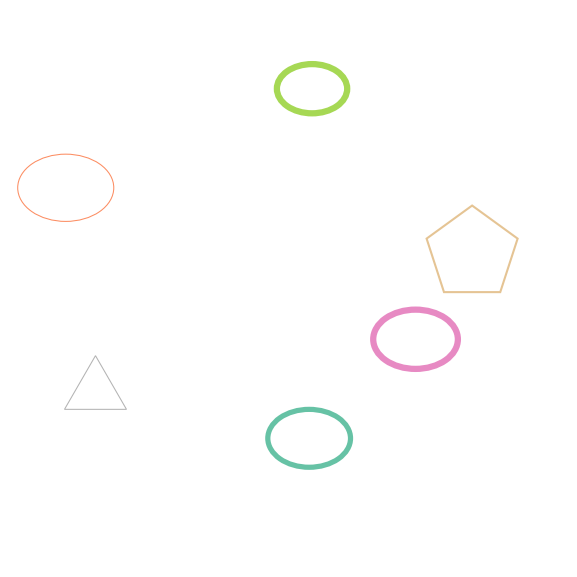[{"shape": "oval", "thickness": 2.5, "radius": 0.36, "center": [0.535, 0.24]}, {"shape": "oval", "thickness": 0.5, "radius": 0.42, "center": [0.114, 0.674]}, {"shape": "oval", "thickness": 3, "radius": 0.37, "center": [0.72, 0.412]}, {"shape": "oval", "thickness": 3, "radius": 0.3, "center": [0.54, 0.846]}, {"shape": "pentagon", "thickness": 1, "radius": 0.41, "center": [0.818, 0.56]}, {"shape": "triangle", "thickness": 0.5, "radius": 0.31, "center": [0.165, 0.321]}]